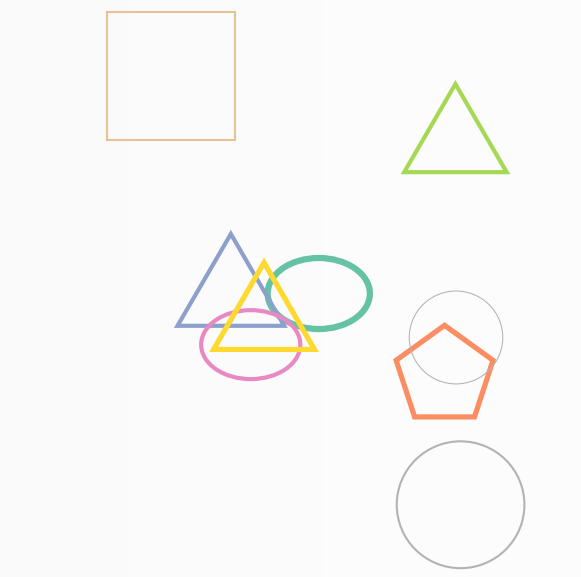[{"shape": "oval", "thickness": 3, "radius": 0.44, "center": [0.548, 0.491]}, {"shape": "pentagon", "thickness": 2.5, "radius": 0.44, "center": [0.765, 0.348]}, {"shape": "triangle", "thickness": 2, "radius": 0.53, "center": [0.397, 0.488]}, {"shape": "oval", "thickness": 2, "radius": 0.43, "center": [0.431, 0.402]}, {"shape": "triangle", "thickness": 2, "radius": 0.51, "center": [0.784, 0.752]}, {"shape": "triangle", "thickness": 2.5, "radius": 0.5, "center": [0.454, 0.444]}, {"shape": "square", "thickness": 1, "radius": 0.55, "center": [0.294, 0.868]}, {"shape": "circle", "thickness": 0.5, "radius": 0.4, "center": [0.785, 0.415]}, {"shape": "circle", "thickness": 1, "radius": 0.55, "center": [0.792, 0.125]}]